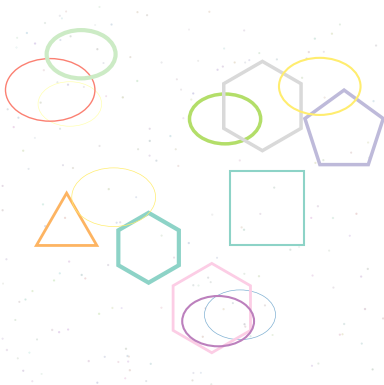[{"shape": "hexagon", "thickness": 3, "radius": 0.45, "center": [0.386, 0.356]}, {"shape": "square", "thickness": 1.5, "radius": 0.48, "center": [0.693, 0.46]}, {"shape": "oval", "thickness": 0.5, "radius": 0.41, "center": [0.181, 0.73]}, {"shape": "pentagon", "thickness": 2.5, "radius": 0.53, "center": [0.894, 0.659]}, {"shape": "oval", "thickness": 1, "radius": 0.58, "center": [0.13, 0.767]}, {"shape": "oval", "thickness": 0.5, "radius": 0.46, "center": [0.623, 0.182]}, {"shape": "triangle", "thickness": 2, "radius": 0.45, "center": [0.173, 0.408]}, {"shape": "oval", "thickness": 2.5, "radius": 0.46, "center": [0.585, 0.691]}, {"shape": "hexagon", "thickness": 2, "radius": 0.58, "center": [0.55, 0.2]}, {"shape": "hexagon", "thickness": 2.5, "radius": 0.58, "center": [0.682, 0.725]}, {"shape": "oval", "thickness": 1.5, "radius": 0.47, "center": [0.567, 0.166]}, {"shape": "oval", "thickness": 3, "radius": 0.45, "center": [0.211, 0.859]}, {"shape": "oval", "thickness": 1.5, "radius": 0.53, "center": [0.831, 0.776]}, {"shape": "oval", "thickness": 0.5, "radius": 0.54, "center": [0.295, 0.488]}]